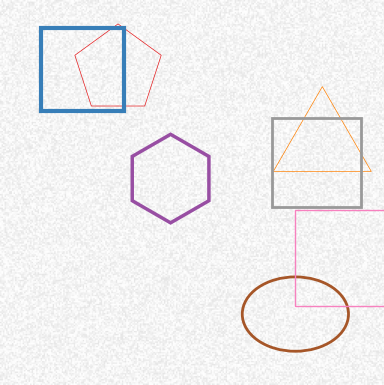[{"shape": "pentagon", "thickness": 0.5, "radius": 0.59, "center": [0.307, 0.82]}, {"shape": "square", "thickness": 3, "radius": 0.54, "center": [0.215, 0.82]}, {"shape": "hexagon", "thickness": 2.5, "radius": 0.57, "center": [0.443, 0.536]}, {"shape": "triangle", "thickness": 0.5, "radius": 0.73, "center": [0.837, 0.628]}, {"shape": "oval", "thickness": 2, "radius": 0.69, "center": [0.767, 0.184]}, {"shape": "square", "thickness": 1, "radius": 0.62, "center": [0.891, 0.33]}, {"shape": "square", "thickness": 2, "radius": 0.58, "center": [0.823, 0.577]}]